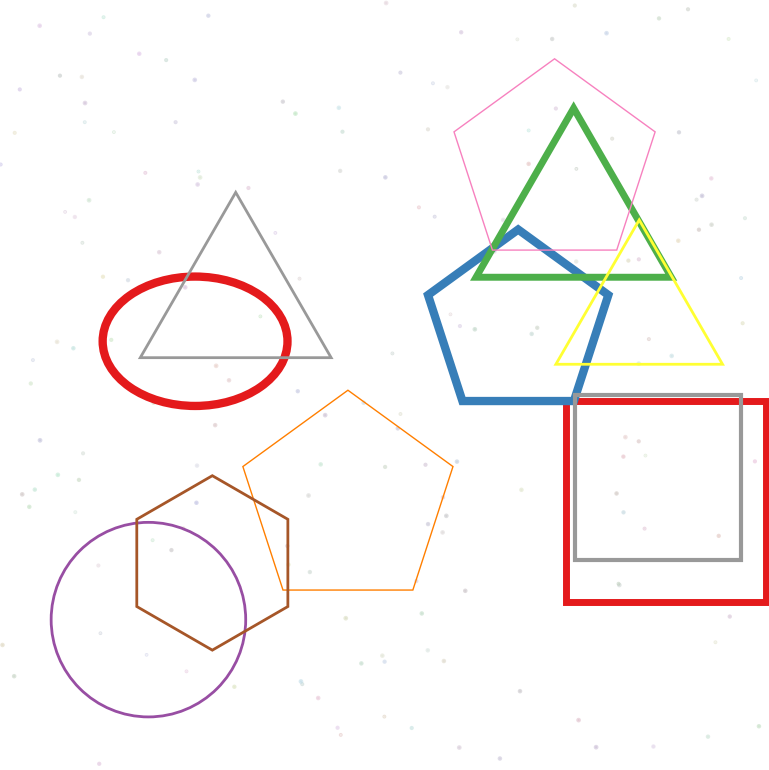[{"shape": "oval", "thickness": 3, "radius": 0.6, "center": [0.253, 0.557]}, {"shape": "square", "thickness": 2.5, "radius": 0.65, "center": [0.865, 0.349]}, {"shape": "pentagon", "thickness": 3, "radius": 0.62, "center": [0.673, 0.579]}, {"shape": "triangle", "thickness": 2.5, "radius": 0.73, "center": [0.745, 0.713]}, {"shape": "circle", "thickness": 1, "radius": 0.63, "center": [0.193, 0.195]}, {"shape": "pentagon", "thickness": 0.5, "radius": 0.72, "center": [0.452, 0.35]}, {"shape": "triangle", "thickness": 1, "radius": 0.62, "center": [0.83, 0.589]}, {"shape": "hexagon", "thickness": 1, "radius": 0.57, "center": [0.276, 0.269]}, {"shape": "pentagon", "thickness": 0.5, "radius": 0.69, "center": [0.72, 0.786]}, {"shape": "square", "thickness": 1.5, "radius": 0.54, "center": [0.855, 0.38]}, {"shape": "triangle", "thickness": 1, "radius": 0.72, "center": [0.306, 0.607]}]